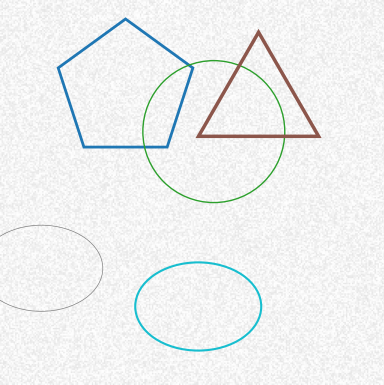[{"shape": "pentagon", "thickness": 2, "radius": 0.92, "center": [0.326, 0.767]}, {"shape": "circle", "thickness": 1, "radius": 0.92, "center": [0.555, 0.658]}, {"shape": "triangle", "thickness": 2.5, "radius": 0.9, "center": [0.672, 0.736]}, {"shape": "oval", "thickness": 0.5, "radius": 0.8, "center": [0.107, 0.303]}, {"shape": "oval", "thickness": 1.5, "radius": 0.82, "center": [0.515, 0.204]}]